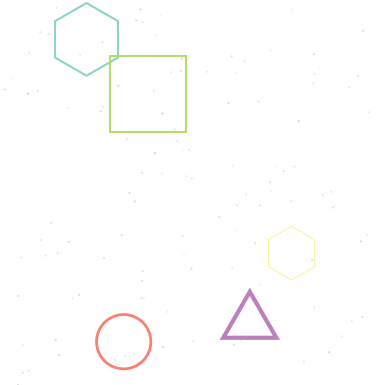[{"shape": "hexagon", "thickness": 1.5, "radius": 0.47, "center": [0.225, 0.898]}, {"shape": "circle", "thickness": 2, "radius": 0.35, "center": [0.321, 0.112]}, {"shape": "square", "thickness": 1.5, "radius": 0.49, "center": [0.384, 0.756]}, {"shape": "triangle", "thickness": 3, "radius": 0.4, "center": [0.649, 0.163]}, {"shape": "hexagon", "thickness": 0.5, "radius": 0.35, "center": [0.757, 0.342]}]